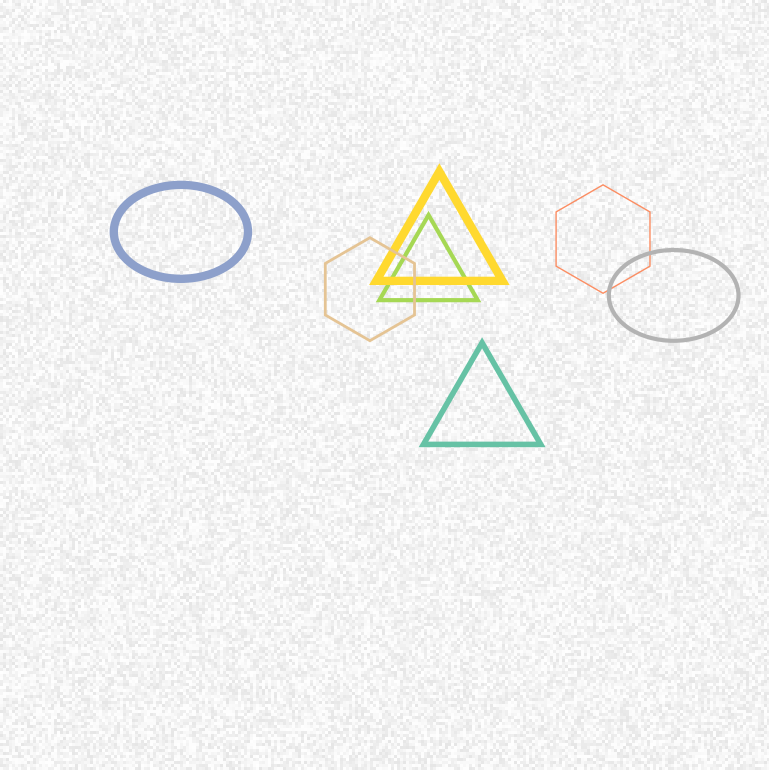[{"shape": "triangle", "thickness": 2, "radius": 0.44, "center": [0.626, 0.467]}, {"shape": "hexagon", "thickness": 0.5, "radius": 0.35, "center": [0.783, 0.69]}, {"shape": "oval", "thickness": 3, "radius": 0.44, "center": [0.235, 0.699]}, {"shape": "triangle", "thickness": 1.5, "radius": 0.37, "center": [0.557, 0.647]}, {"shape": "triangle", "thickness": 3, "radius": 0.47, "center": [0.571, 0.683]}, {"shape": "hexagon", "thickness": 1, "radius": 0.33, "center": [0.48, 0.624]}, {"shape": "oval", "thickness": 1.5, "radius": 0.42, "center": [0.875, 0.616]}]